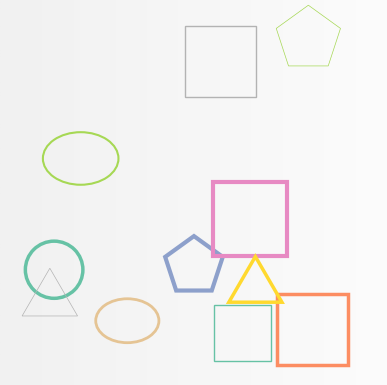[{"shape": "circle", "thickness": 2.5, "radius": 0.37, "center": [0.14, 0.299]}, {"shape": "square", "thickness": 1, "radius": 0.37, "center": [0.626, 0.135]}, {"shape": "square", "thickness": 2.5, "radius": 0.46, "center": [0.806, 0.144]}, {"shape": "pentagon", "thickness": 3, "radius": 0.39, "center": [0.501, 0.309]}, {"shape": "square", "thickness": 3, "radius": 0.48, "center": [0.645, 0.43]}, {"shape": "oval", "thickness": 1.5, "radius": 0.49, "center": [0.208, 0.588]}, {"shape": "pentagon", "thickness": 0.5, "radius": 0.44, "center": [0.796, 0.899]}, {"shape": "triangle", "thickness": 2.5, "radius": 0.4, "center": [0.659, 0.255]}, {"shape": "oval", "thickness": 2, "radius": 0.41, "center": [0.329, 0.167]}, {"shape": "triangle", "thickness": 0.5, "radius": 0.41, "center": [0.129, 0.221]}, {"shape": "square", "thickness": 1, "radius": 0.46, "center": [0.568, 0.841]}]